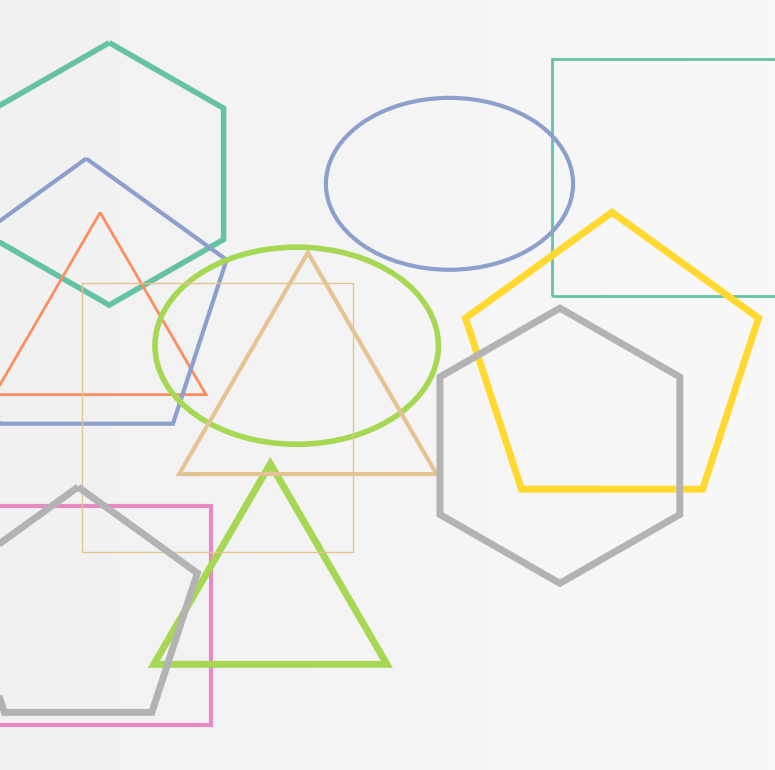[{"shape": "hexagon", "thickness": 2, "radius": 0.85, "center": [0.141, 0.774]}, {"shape": "square", "thickness": 1, "radius": 0.77, "center": [0.866, 0.77]}, {"shape": "triangle", "thickness": 1, "radius": 0.79, "center": [0.129, 0.566]}, {"shape": "oval", "thickness": 1.5, "radius": 0.8, "center": [0.58, 0.761]}, {"shape": "pentagon", "thickness": 1.5, "radius": 0.95, "center": [0.111, 0.604]}, {"shape": "square", "thickness": 1.5, "radius": 0.71, "center": [0.129, 0.201]}, {"shape": "oval", "thickness": 2, "radius": 0.91, "center": [0.383, 0.551]}, {"shape": "triangle", "thickness": 2.5, "radius": 0.87, "center": [0.349, 0.224]}, {"shape": "pentagon", "thickness": 2.5, "radius": 0.99, "center": [0.79, 0.526]}, {"shape": "square", "thickness": 0.5, "radius": 0.87, "center": [0.281, 0.458]}, {"shape": "triangle", "thickness": 1.5, "radius": 0.96, "center": [0.397, 0.48]}, {"shape": "hexagon", "thickness": 2.5, "radius": 0.89, "center": [0.722, 0.421]}, {"shape": "pentagon", "thickness": 2.5, "radius": 0.81, "center": [0.101, 0.206]}]